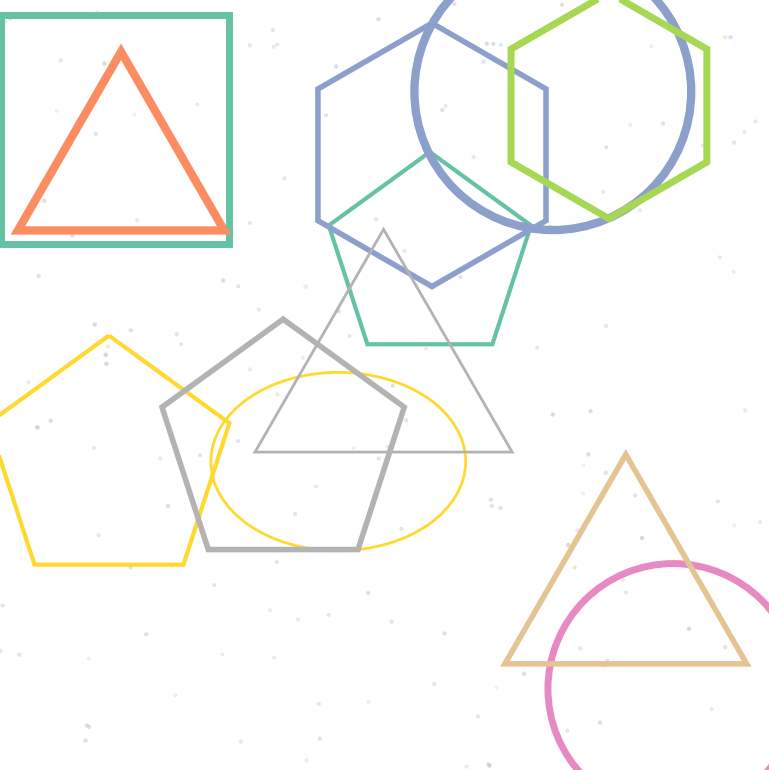[{"shape": "square", "thickness": 2.5, "radius": 0.74, "center": [0.149, 0.832]}, {"shape": "pentagon", "thickness": 1.5, "radius": 0.69, "center": [0.558, 0.665]}, {"shape": "triangle", "thickness": 3, "radius": 0.77, "center": [0.157, 0.778]}, {"shape": "circle", "thickness": 3, "radius": 0.9, "center": [0.718, 0.881]}, {"shape": "hexagon", "thickness": 2, "radius": 0.85, "center": [0.561, 0.799]}, {"shape": "circle", "thickness": 2.5, "radius": 0.81, "center": [0.874, 0.105]}, {"shape": "hexagon", "thickness": 2.5, "radius": 0.73, "center": [0.791, 0.863]}, {"shape": "oval", "thickness": 1, "radius": 0.83, "center": [0.439, 0.401]}, {"shape": "pentagon", "thickness": 1.5, "radius": 0.82, "center": [0.142, 0.4]}, {"shape": "triangle", "thickness": 2, "radius": 0.91, "center": [0.813, 0.229]}, {"shape": "pentagon", "thickness": 2, "radius": 0.83, "center": [0.368, 0.42]}, {"shape": "triangle", "thickness": 1, "radius": 0.96, "center": [0.498, 0.509]}]